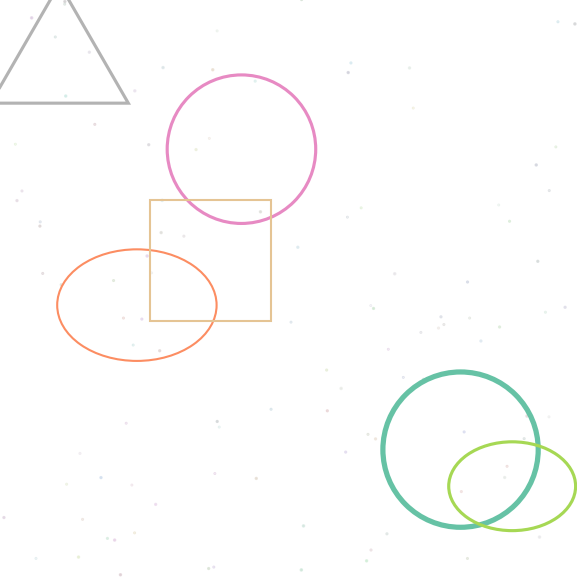[{"shape": "circle", "thickness": 2.5, "radius": 0.67, "center": [0.798, 0.221]}, {"shape": "oval", "thickness": 1, "radius": 0.69, "center": [0.237, 0.471]}, {"shape": "circle", "thickness": 1.5, "radius": 0.64, "center": [0.418, 0.741]}, {"shape": "oval", "thickness": 1.5, "radius": 0.55, "center": [0.887, 0.157]}, {"shape": "square", "thickness": 1, "radius": 0.52, "center": [0.365, 0.548]}, {"shape": "triangle", "thickness": 1.5, "radius": 0.69, "center": [0.103, 0.889]}]